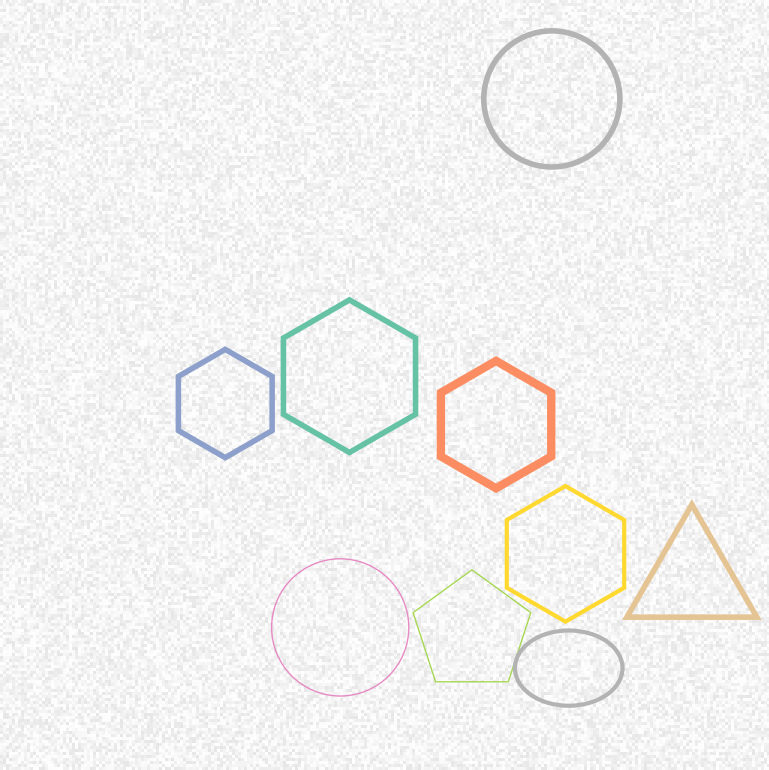[{"shape": "hexagon", "thickness": 2, "radius": 0.5, "center": [0.454, 0.511]}, {"shape": "hexagon", "thickness": 3, "radius": 0.41, "center": [0.644, 0.449]}, {"shape": "hexagon", "thickness": 2, "radius": 0.35, "center": [0.293, 0.476]}, {"shape": "circle", "thickness": 0.5, "radius": 0.45, "center": [0.442, 0.185]}, {"shape": "pentagon", "thickness": 0.5, "radius": 0.4, "center": [0.613, 0.18]}, {"shape": "hexagon", "thickness": 1.5, "radius": 0.44, "center": [0.734, 0.281]}, {"shape": "triangle", "thickness": 2, "radius": 0.49, "center": [0.899, 0.247]}, {"shape": "oval", "thickness": 1.5, "radius": 0.35, "center": [0.739, 0.132]}, {"shape": "circle", "thickness": 2, "radius": 0.44, "center": [0.717, 0.872]}]